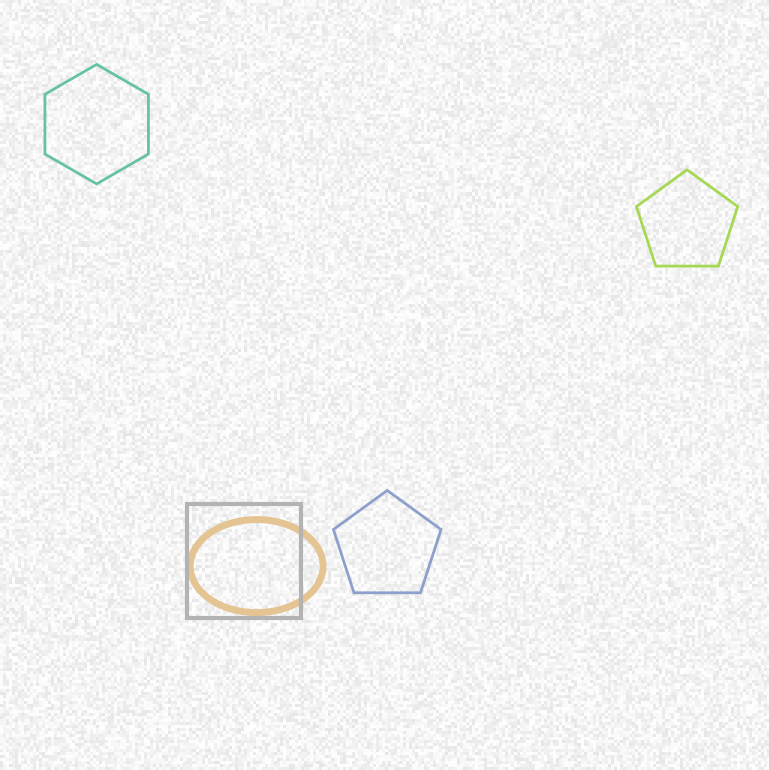[{"shape": "hexagon", "thickness": 1, "radius": 0.39, "center": [0.126, 0.839]}, {"shape": "pentagon", "thickness": 1, "radius": 0.37, "center": [0.503, 0.29]}, {"shape": "pentagon", "thickness": 1, "radius": 0.35, "center": [0.892, 0.71]}, {"shape": "oval", "thickness": 2.5, "radius": 0.43, "center": [0.333, 0.265]}, {"shape": "square", "thickness": 1.5, "radius": 0.37, "center": [0.317, 0.271]}]